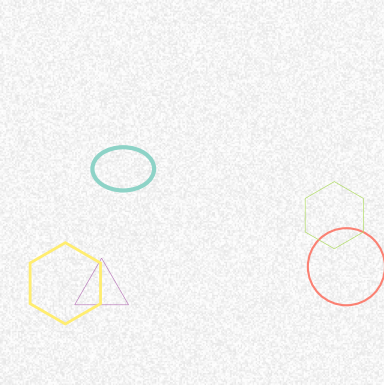[{"shape": "oval", "thickness": 3, "radius": 0.4, "center": [0.32, 0.561]}, {"shape": "circle", "thickness": 1.5, "radius": 0.5, "center": [0.9, 0.307]}, {"shape": "hexagon", "thickness": 0.5, "radius": 0.44, "center": [0.868, 0.441]}, {"shape": "triangle", "thickness": 0.5, "radius": 0.4, "center": [0.264, 0.249]}, {"shape": "hexagon", "thickness": 2, "radius": 0.53, "center": [0.17, 0.264]}]